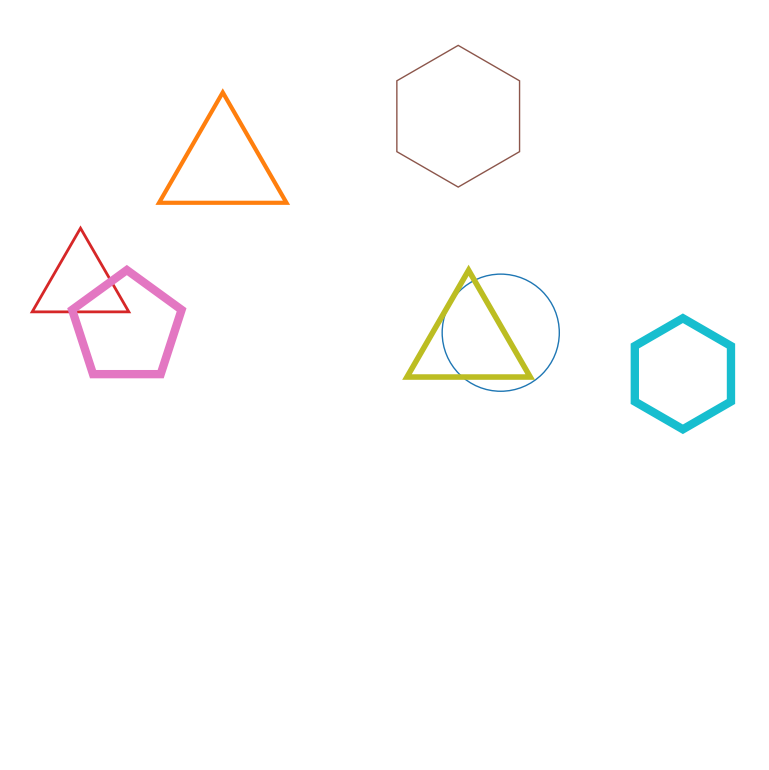[{"shape": "circle", "thickness": 0.5, "radius": 0.38, "center": [0.65, 0.568]}, {"shape": "triangle", "thickness": 1.5, "radius": 0.48, "center": [0.289, 0.784]}, {"shape": "triangle", "thickness": 1, "radius": 0.36, "center": [0.105, 0.631]}, {"shape": "hexagon", "thickness": 0.5, "radius": 0.46, "center": [0.595, 0.849]}, {"shape": "pentagon", "thickness": 3, "radius": 0.37, "center": [0.165, 0.575]}, {"shape": "triangle", "thickness": 2, "radius": 0.46, "center": [0.609, 0.557]}, {"shape": "hexagon", "thickness": 3, "radius": 0.36, "center": [0.887, 0.515]}]